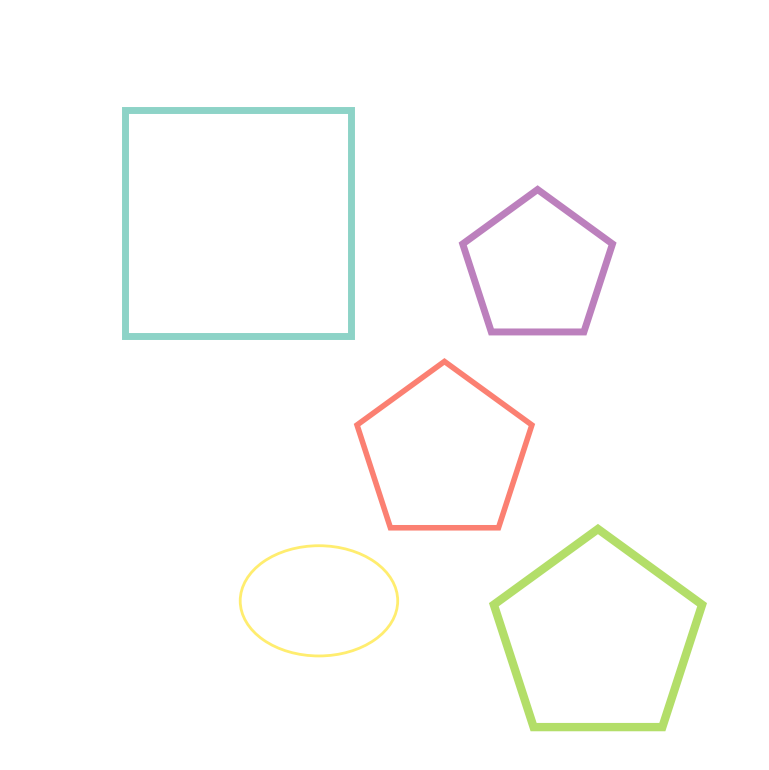[{"shape": "square", "thickness": 2.5, "radius": 0.73, "center": [0.309, 0.71]}, {"shape": "pentagon", "thickness": 2, "radius": 0.6, "center": [0.577, 0.411]}, {"shape": "pentagon", "thickness": 3, "radius": 0.71, "center": [0.777, 0.171]}, {"shape": "pentagon", "thickness": 2.5, "radius": 0.51, "center": [0.698, 0.652]}, {"shape": "oval", "thickness": 1, "radius": 0.51, "center": [0.414, 0.22]}]